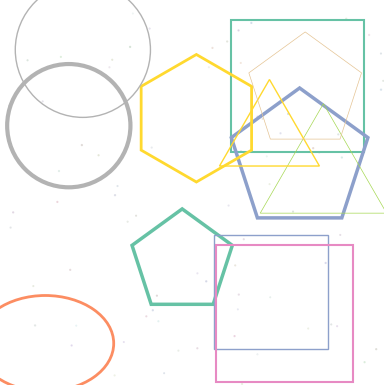[{"shape": "square", "thickness": 1.5, "radius": 0.86, "center": [0.773, 0.777]}, {"shape": "pentagon", "thickness": 2.5, "radius": 0.68, "center": [0.473, 0.32]}, {"shape": "oval", "thickness": 2, "radius": 0.89, "center": [0.118, 0.108]}, {"shape": "square", "thickness": 1, "radius": 0.74, "center": [0.703, 0.241]}, {"shape": "pentagon", "thickness": 2.5, "radius": 0.93, "center": [0.778, 0.585]}, {"shape": "square", "thickness": 1.5, "radius": 0.89, "center": [0.739, 0.186]}, {"shape": "triangle", "thickness": 0.5, "radius": 0.95, "center": [0.84, 0.541]}, {"shape": "triangle", "thickness": 1, "radius": 0.75, "center": [0.7, 0.644]}, {"shape": "hexagon", "thickness": 2, "radius": 0.83, "center": [0.51, 0.693]}, {"shape": "pentagon", "thickness": 0.5, "radius": 0.77, "center": [0.793, 0.763]}, {"shape": "circle", "thickness": 1, "radius": 0.88, "center": [0.215, 0.871]}, {"shape": "circle", "thickness": 3, "radius": 0.8, "center": [0.179, 0.674]}]